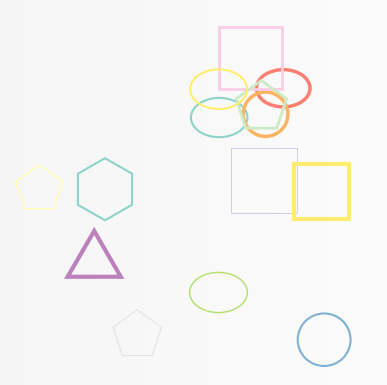[{"shape": "hexagon", "thickness": 1.5, "radius": 0.4, "center": [0.271, 0.508]}, {"shape": "oval", "thickness": 1.5, "radius": 0.36, "center": [0.566, 0.695]}, {"shape": "pentagon", "thickness": 1, "radius": 0.32, "center": [0.101, 0.509]}, {"shape": "square", "thickness": 0.5, "radius": 0.42, "center": [0.681, 0.531]}, {"shape": "oval", "thickness": 2.5, "radius": 0.35, "center": [0.731, 0.771]}, {"shape": "circle", "thickness": 1.5, "radius": 0.34, "center": [0.836, 0.118]}, {"shape": "circle", "thickness": 2.5, "radius": 0.29, "center": [0.685, 0.703]}, {"shape": "oval", "thickness": 1, "radius": 0.37, "center": [0.564, 0.24]}, {"shape": "square", "thickness": 2, "radius": 0.41, "center": [0.646, 0.849]}, {"shape": "pentagon", "thickness": 0.5, "radius": 0.33, "center": [0.354, 0.13]}, {"shape": "triangle", "thickness": 3, "radius": 0.4, "center": [0.243, 0.321]}, {"shape": "pentagon", "thickness": 2, "radius": 0.34, "center": [0.674, 0.722]}, {"shape": "square", "thickness": 3, "radius": 0.36, "center": [0.83, 0.503]}, {"shape": "oval", "thickness": 1.5, "radius": 0.37, "center": [0.564, 0.768]}]